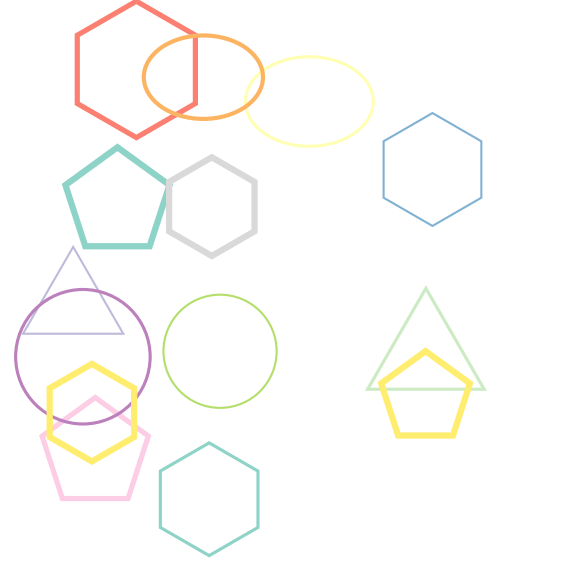[{"shape": "hexagon", "thickness": 1.5, "radius": 0.49, "center": [0.362, 0.135]}, {"shape": "pentagon", "thickness": 3, "radius": 0.47, "center": [0.203, 0.649]}, {"shape": "oval", "thickness": 1.5, "radius": 0.55, "center": [0.536, 0.823]}, {"shape": "triangle", "thickness": 1, "radius": 0.5, "center": [0.127, 0.471]}, {"shape": "hexagon", "thickness": 2.5, "radius": 0.59, "center": [0.236, 0.879]}, {"shape": "hexagon", "thickness": 1, "radius": 0.49, "center": [0.749, 0.706]}, {"shape": "oval", "thickness": 2, "radius": 0.52, "center": [0.352, 0.865]}, {"shape": "circle", "thickness": 1, "radius": 0.49, "center": [0.381, 0.391]}, {"shape": "pentagon", "thickness": 2.5, "radius": 0.48, "center": [0.165, 0.214]}, {"shape": "hexagon", "thickness": 3, "radius": 0.43, "center": [0.367, 0.641]}, {"shape": "circle", "thickness": 1.5, "radius": 0.58, "center": [0.144, 0.381]}, {"shape": "triangle", "thickness": 1.5, "radius": 0.58, "center": [0.737, 0.383]}, {"shape": "pentagon", "thickness": 3, "radius": 0.4, "center": [0.737, 0.31]}, {"shape": "hexagon", "thickness": 3, "radius": 0.42, "center": [0.159, 0.285]}]